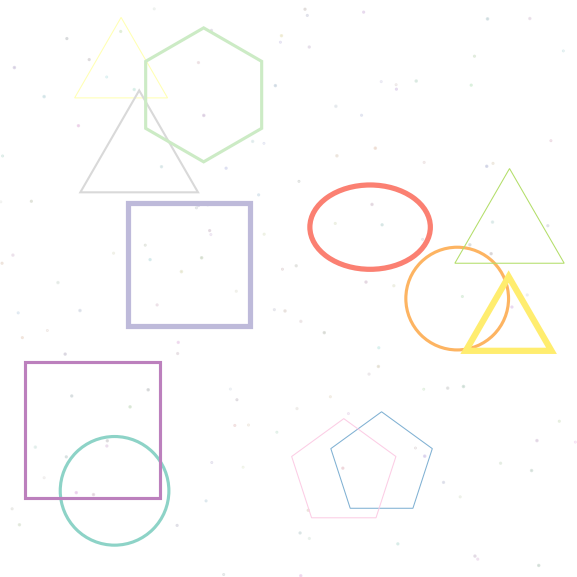[{"shape": "circle", "thickness": 1.5, "radius": 0.47, "center": [0.198, 0.149]}, {"shape": "triangle", "thickness": 0.5, "radius": 0.46, "center": [0.21, 0.876]}, {"shape": "square", "thickness": 2.5, "radius": 0.53, "center": [0.327, 0.541]}, {"shape": "oval", "thickness": 2.5, "radius": 0.52, "center": [0.641, 0.606]}, {"shape": "pentagon", "thickness": 0.5, "radius": 0.46, "center": [0.661, 0.194]}, {"shape": "circle", "thickness": 1.5, "radius": 0.44, "center": [0.792, 0.482]}, {"shape": "triangle", "thickness": 0.5, "radius": 0.55, "center": [0.882, 0.598]}, {"shape": "pentagon", "thickness": 0.5, "radius": 0.47, "center": [0.595, 0.179]}, {"shape": "triangle", "thickness": 1, "radius": 0.59, "center": [0.241, 0.725]}, {"shape": "square", "thickness": 1.5, "radius": 0.59, "center": [0.16, 0.254]}, {"shape": "hexagon", "thickness": 1.5, "radius": 0.58, "center": [0.353, 0.835]}, {"shape": "triangle", "thickness": 3, "radius": 0.43, "center": [0.881, 0.434]}]